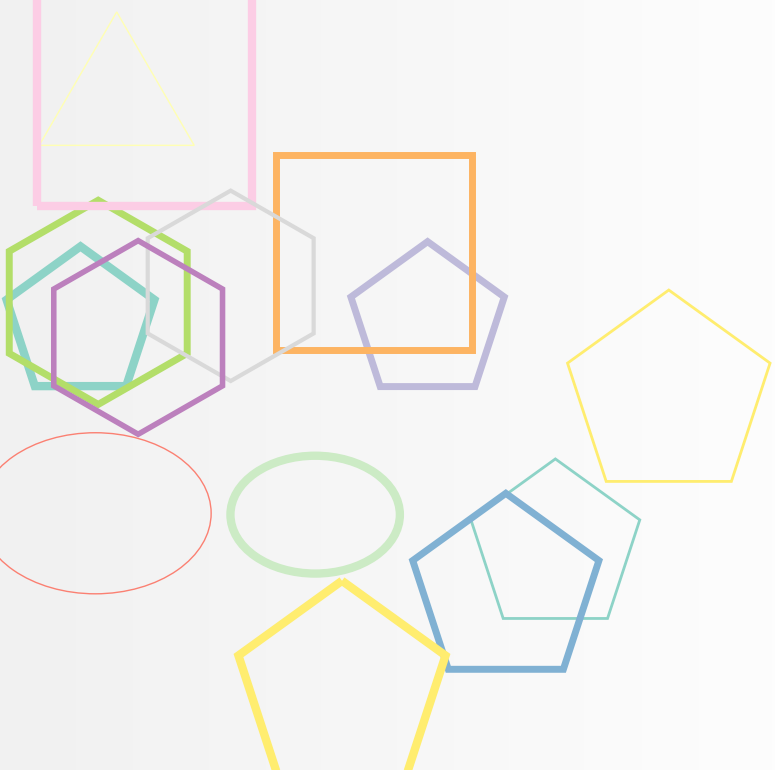[{"shape": "pentagon", "thickness": 1, "radius": 0.57, "center": [0.717, 0.289]}, {"shape": "pentagon", "thickness": 3, "radius": 0.5, "center": [0.104, 0.58]}, {"shape": "triangle", "thickness": 0.5, "radius": 0.58, "center": [0.151, 0.869]}, {"shape": "pentagon", "thickness": 2.5, "radius": 0.52, "center": [0.552, 0.582]}, {"shape": "oval", "thickness": 0.5, "radius": 0.75, "center": [0.123, 0.333]}, {"shape": "pentagon", "thickness": 2.5, "radius": 0.63, "center": [0.653, 0.233]}, {"shape": "square", "thickness": 2.5, "radius": 0.63, "center": [0.483, 0.672]}, {"shape": "hexagon", "thickness": 2.5, "radius": 0.66, "center": [0.127, 0.607]}, {"shape": "square", "thickness": 3, "radius": 0.69, "center": [0.187, 0.871]}, {"shape": "hexagon", "thickness": 1.5, "radius": 0.62, "center": [0.298, 0.629]}, {"shape": "hexagon", "thickness": 2, "radius": 0.63, "center": [0.178, 0.562]}, {"shape": "oval", "thickness": 3, "radius": 0.55, "center": [0.407, 0.332]}, {"shape": "pentagon", "thickness": 3, "radius": 0.7, "center": [0.441, 0.105]}, {"shape": "pentagon", "thickness": 1, "radius": 0.69, "center": [0.863, 0.486]}]